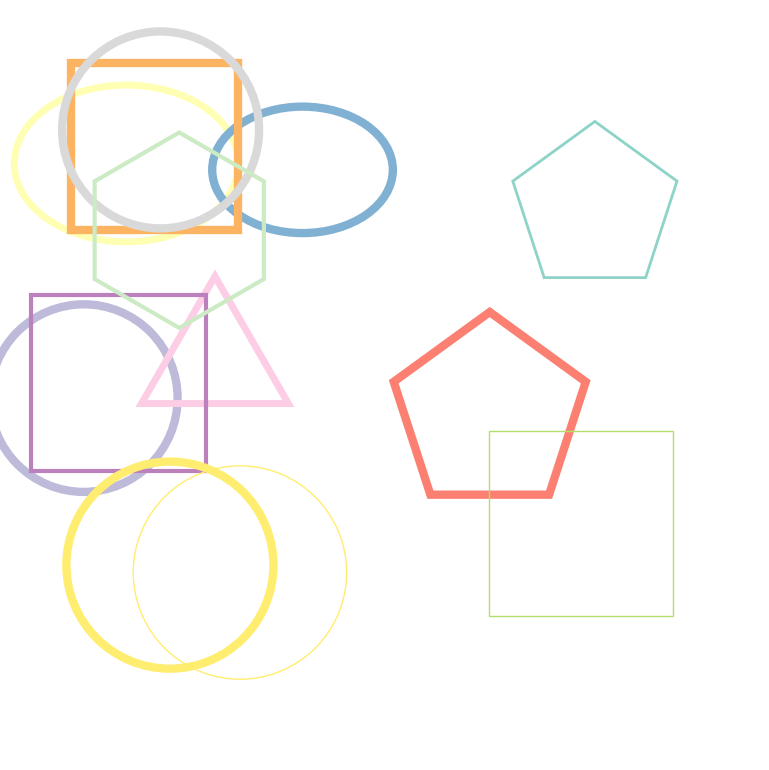[{"shape": "pentagon", "thickness": 1, "radius": 0.56, "center": [0.773, 0.73]}, {"shape": "oval", "thickness": 2.5, "radius": 0.73, "center": [0.164, 0.788]}, {"shape": "circle", "thickness": 3, "radius": 0.61, "center": [0.109, 0.483]}, {"shape": "pentagon", "thickness": 3, "radius": 0.66, "center": [0.636, 0.464]}, {"shape": "oval", "thickness": 3, "radius": 0.59, "center": [0.393, 0.779]}, {"shape": "square", "thickness": 3, "radius": 0.54, "center": [0.201, 0.81]}, {"shape": "square", "thickness": 0.5, "radius": 0.6, "center": [0.754, 0.32]}, {"shape": "triangle", "thickness": 2.5, "radius": 0.55, "center": [0.279, 0.531]}, {"shape": "circle", "thickness": 3, "radius": 0.64, "center": [0.209, 0.831]}, {"shape": "square", "thickness": 1.5, "radius": 0.57, "center": [0.154, 0.503]}, {"shape": "hexagon", "thickness": 1.5, "radius": 0.63, "center": [0.233, 0.701]}, {"shape": "circle", "thickness": 0.5, "radius": 0.69, "center": [0.312, 0.256]}, {"shape": "circle", "thickness": 3, "radius": 0.67, "center": [0.221, 0.266]}]